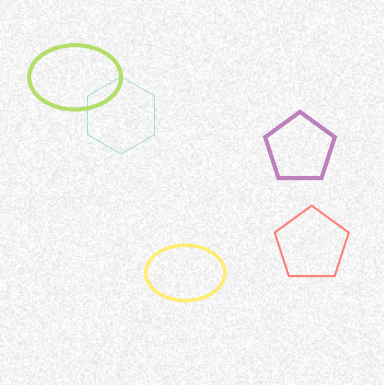[{"shape": "hexagon", "thickness": 0.5, "radius": 0.5, "center": [0.314, 0.701]}, {"shape": "pentagon", "thickness": 1.5, "radius": 0.51, "center": [0.81, 0.365]}, {"shape": "oval", "thickness": 3, "radius": 0.6, "center": [0.195, 0.799]}, {"shape": "pentagon", "thickness": 3, "radius": 0.48, "center": [0.779, 0.614]}, {"shape": "oval", "thickness": 2.5, "radius": 0.51, "center": [0.481, 0.291]}]